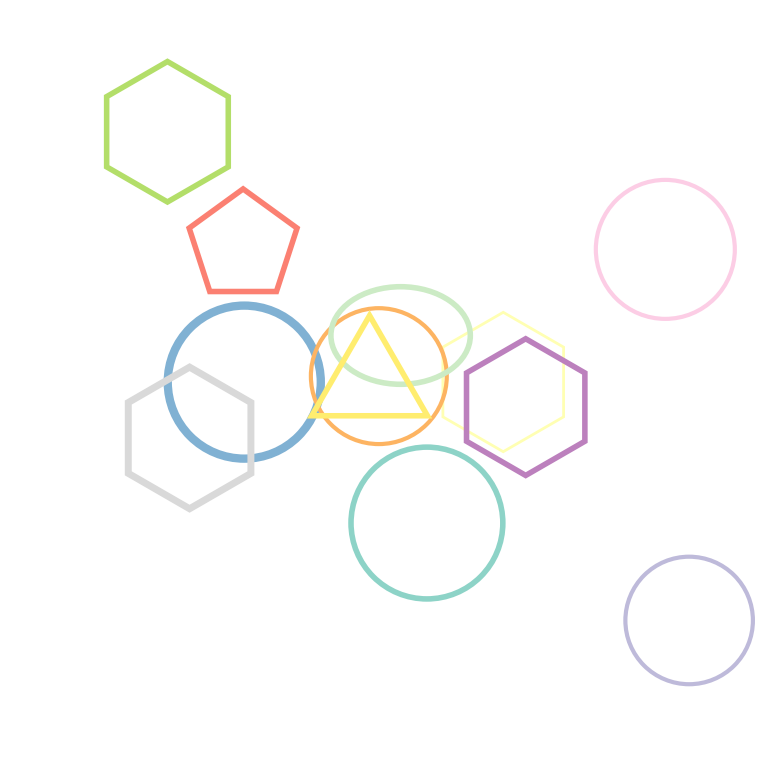[{"shape": "circle", "thickness": 2, "radius": 0.49, "center": [0.554, 0.321]}, {"shape": "hexagon", "thickness": 1, "radius": 0.45, "center": [0.654, 0.504]}, {"shape": "circle", "thickness": 1.5, "radius": 0.41, "center": [0.895, 0.194]}, {"shape": "pentagon", "thickness": 2, "radius": 0.37, "center": [0.316, 0.681]}, {"shape": "circle", "thickness": 3, "radius": 0.5, "center": [0.317, 0.504]}, {"shape": "circle", "thickness": 1.5, "radius": 0.44, "center": [0.492, 0.512]}, {"shape": "hexagon", "thickness": 2, "radius": 0.46, "center": [0.217, 0.829]}, {"shape": "circle", "thickness": 1.5, "radius": 0.45, "center": [0.864, 0.676]}, {"shape": "hexagon", "thickness": 2.5, "radius": 0.46, "center": [0.246, 0.431]}, {"shape": "hexagon", "thickness": 2, "radius": 0.44, "center": [0.683, 0.471]}, {"shape": "oval", "thickness": 2, "radius": 0.45, "center": [0.52, 0.564]}, {"shape": "triangle", "thickness": 2, "radius": 0.43, "center": [0.48, 0.503]}]